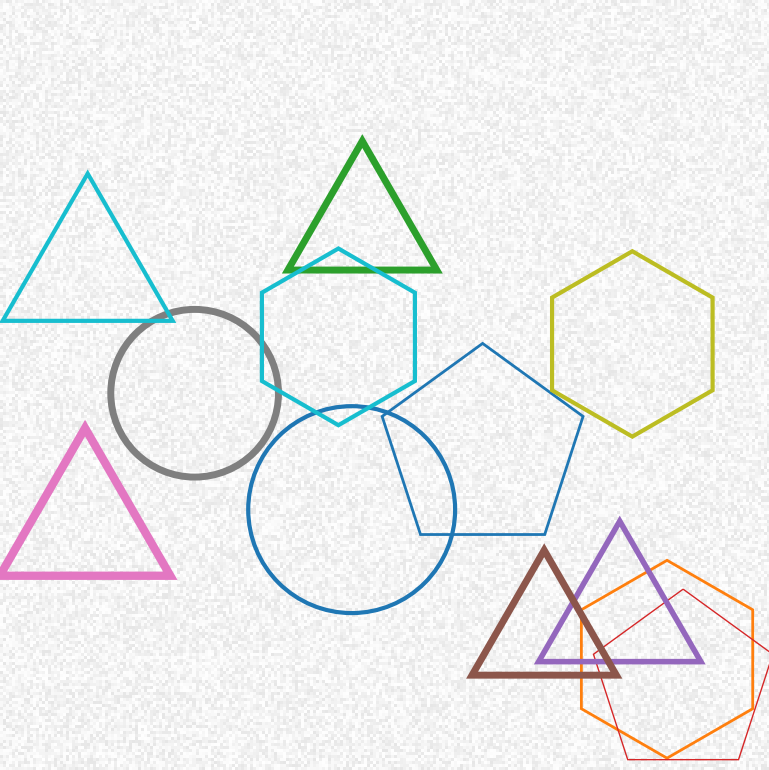[{"shape": "pentagon", "thickness": 1, "radius": 0.69, "center": [0.627, 0.417]}, {"shape": "circle", "thickness": 1.5, "radius": 0.67, "center": [0.457, 0.338]}, {"shape": "hexagon", "thickness": 1, "radius": 0.64, "center": [0.866, 0.144]}, {"shape": "triangle", "thickness": 2.5, "radius": 0.56, "center": [0.471, 0.705]}, {"shape": "pentagon", "thickness": 0.5, "radius": 0.61, "center": [0.887, 0.112]}, {"shape": "triangle", "thickness": 2, "radius": 0.61, "center": [0.805, 0.202]}, {"shape": "triangle", "thickness": 2.5, "radius": 0.54, "center": [0.707, 0.177]}, {"shape": "triangle", "thickness": 3, "radius": 0.64, "center": [0.11, 0.316]}, {"shape": "circle", "thickness": 2.5, "radius": 0.54, "center": [0.253, 0.489]}, {"shape": "hexagon", "thickness": 1.5, "radius": 0.6, "center": [0.821, 0.553]}, {"shape": "triangle", "thickness": 1.5, "radius": 0.64, "center": [0.114, 0.647]}, {"shape": "hexagon", "thickness": 1.5, "radius": 0.57, "center": [0.439, 0.563]}]